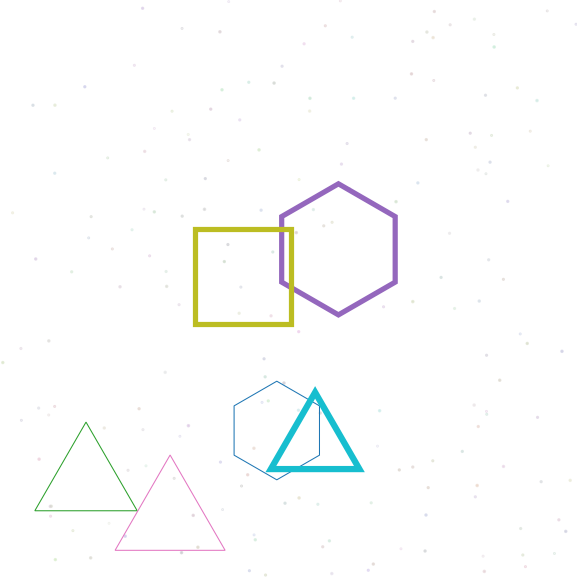[{"shape": "hexagon", "thickness": 0.5, "radius": 0.43, "center": [0.479, 0.254]}, {"shape": "triangle", "thickness": 0.5, "radius": 0.51, "center": [0.149, 0.166]}, {"shape": "hexagon", "thickness": 2.5, "radius": 0.57, "center": [0.586, 0.567]}, {"shape": "triangle", "thickness": 0.5, "radius": 0.55, "center": [0.295, 0.101]}, {"shape": "square", "thickness": 2.5, "radius": 0.41, "center": [0.421, 0.52]}, {"shape": "triangle", "thickness": 3, "radius": 0.44, "center": [0.546, 0.231]}]